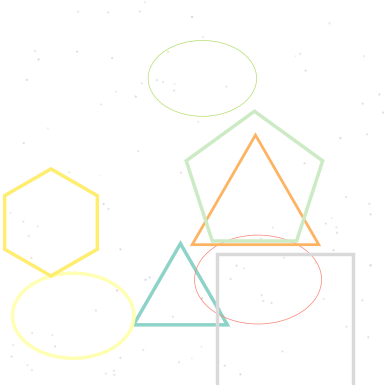[{"shape": "triangle", "thickness": 2.5, "radius": 0.7, "center": [0.469, 0.227]}, {"shape": "oval", "thickness": 2.5, "radius": 0.79, "center": [0.19, 0.18]}, {"shape": "oval", "thickness": 0.5, "radius": 0.82, "center": [0.67, 0.274]}, {"shape": "triangle", "thickness": 2, "radius": 0.95, "center": [0.664, 0.459]}, {"shape": "oval", "thickness": 0.5, "radius": 0.7, "center": [0.526, 0.796]}, {"shape": "square", "thickness": 2.5, "radius": 0.88, "center": [0.741, 0.164]}, {"shape": "pentagon", "thickness": 2.5, "radius": 0.93, "center": [0.661, 0.525]}, {"shape": "hexagon", "thickness": 2.5, "radius": 0.7, "center": [0.132, 0.422]}]